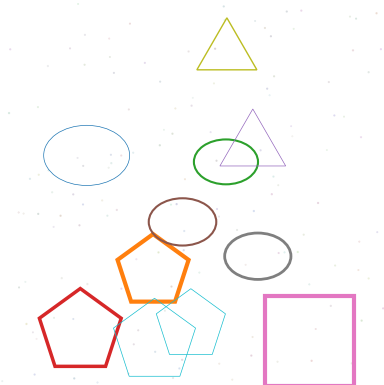[{"shape": "oval", "thickness": 0.5, "radius": 0.56, "center": [0.225, 0.596]}, {"shape": "pentagon", "thickness": 3, "radius": 0.49, "center": [0.398, 0.295]}, {"shape": "oval", "thickness": 1.5, "radius": 0.42, "center": [0.587, 0.58]}, {"shape": "pentagon", "thickness": 2.5, "radius": 0.56, "center": [0.209, 0.139]}, {"shape": "triangle", "thickness": 0.5, "radius": 0.49, "center": [0.657, 0.618]}, {"shape": "oval", "thickness": 1.5, "radius": 0.44, "center": [0.474, 0.424]}, {"shape": "square", "thickness": 3, "radius": 0.58, "center": [0.804, 0.114]}, {"shape": "oval", "thickness": 2, "radius": 0.43, "center": [0.67, 0.334]}, {"shape": "triangle", "thickness": 1, "radius": 0.45, "center": [0.589, 0.864]}, {"shape": "pentagon", "thickness": 0.5, "radius": 0.47, "center": [0.496, 0.156]}, {"shape": "pentagon", "thickness": 0.5, "radius": 0.56, "center": [0.401, 0.113]}]